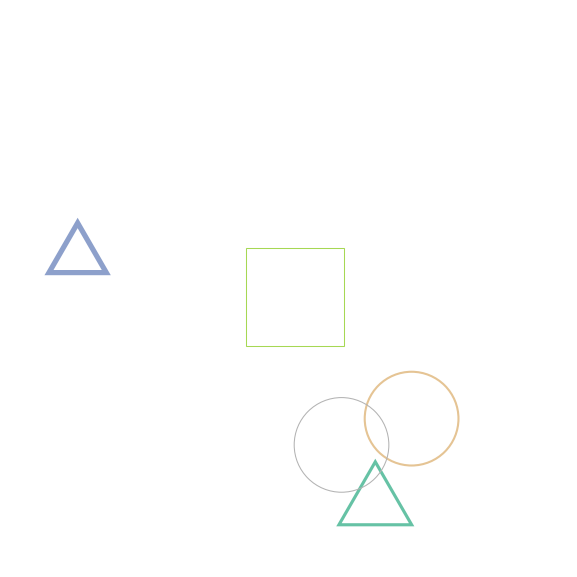[{"shape": "triangle", "thickness": 1.5, "radius": 0.36, "center": [0.65, 0.127]}, {"shape": "triangle", "thickness": 2.5, "radius": 0.29, "center": [0.134, 0.556]}, {"shape": "square", "thickness": 0.5, "radius": 0.43, "center": [0.511, 0.485]}, {"shape": "circle", "thickness": 1, "radius": 0.41, "center": [0.713, 0.274]}, {"shape": "circle", "thickness": 0.5, "radius": 0.41, "center": [0.591, 0.229]}]